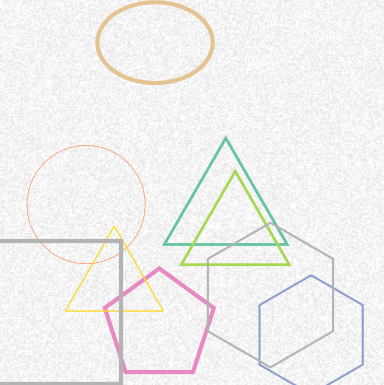[{"shape": "triangle", "thickness": 2, "radius": 0.92, "center": [0.586, 0.457]}, {"shape": "circle", "thickness": 0.5, "radius": 0.77, "center": [0.224, 0.469]}, {"shape": "hexagon", "thickness": 1.5, "radius": 0.77, "center": [0.808, 0.13]}, {"shape": "pentagon", "thickness": 3, "radius": 0.74, "center": [0.414, 0.154]}, {"shape": "triangle", "thickness": 2, "radius": 0.81, "center": [0.611, 0.393]}, {"shape": "triangle", "thickness": 1, "radius": 0.73, "center": [0.297, 0.266]}, {"shape": "oval", "thickness": 3, "radius": 0.75, "center": [0.403, 0.889]}, {"shape": "square", "thickness": 3, "radius": 0.93, "center": [0.13, 0.188]}, {"shape": "hexagon", "thickness": 1.5, "radius": 0.94, "center": [0.703, 0.234]}]